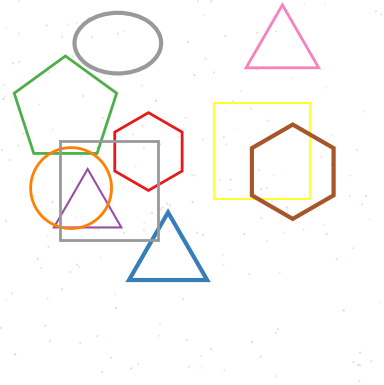[{"shape": "hexagon", "thickness": 2, "radius": 0.51, "center": [0.386, 0.606]}, {"shape": "triangle", "thickness": 3, "radius": 0.59, "center": [0.437, 0.331]}, {"shape": "pentagon", "thickness": 2, "radius": 0.7, "center": [0.17, 0.715]}, {"shape": "triangle", "thickness": 1.5, "radius": 0.51, "center": [0.228, 0.46]}, {"shape": "circle", "thickness": 2, "radius": 0.53, "center": [0.185, 0.511]}, {"shape": "square", "thickness": 1.5, "radius": 0.63, "center": [0.68, 0.608]}, {"shape": "hexagon", "thickness": 3, "radius": 0.61, "center": [0.76, 0.554]}, {"shape": "triangle", "thickness": 2, "radius": 0.54, "center": [0.733, 0.878]}, {"shape": "square", "thickness": 2, "radius": 0.64, "center": [0.284, 0.505]}, {"shape": "oval", "thickness": 3, "radius": 0.56, "center": [0.306, 0.888]}]